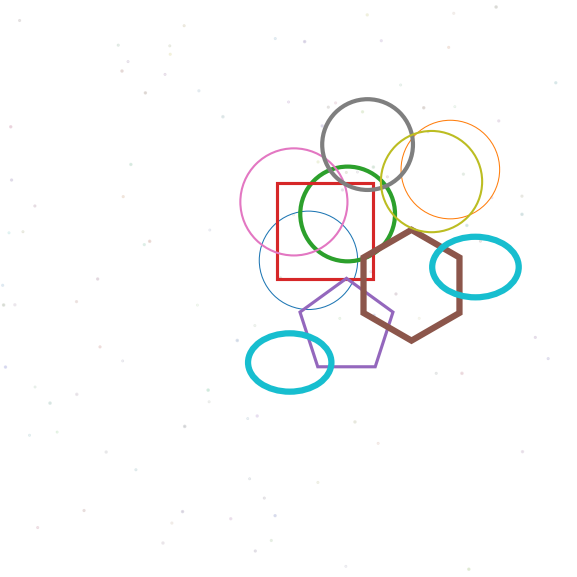[{"shape": "circle", "thickness": 0.5, "radius": 0.43, "center": [0.534, 0.548]}, {"shape": "circle", "thickness": 0.5, "radius": 0.43, "center": [0.78, 0.706]}, {"shape": "circle", "thickness": 2, "radius": 0.41, "center": [0.602, 0.629]}, {"shape": "square", "thickness": 1.5, "radius": 0.41, "center": [0.563, 0.599]}, {"shape": "pentagon", "thickness": 1.5, "radius": 0.42, "center": [0.6, 0.433]}, {"shape": "hexagon", "thickness": 3, "radius": 0.48, "center": [0.713, 0.505]}, {"shape": "circle", "thickness": 1, "radius": 0.46, "center": [0.509, 0.65]}, {"shape": "circle", "thickness": 2, "radius": 0.39, "center": [0.637, 0.749]}, {"shape": "circle", "thickness": 1, "radius": 0.44, "center": [0.747, 0.685]}, {"shape": "oval", "thickness": 3, "radius": 0.36, "center": [0.502, 0.371]}, {"shape": "oval", "thickness": 3, "radius": 0.37, "center": [0.823, 0.537]}]